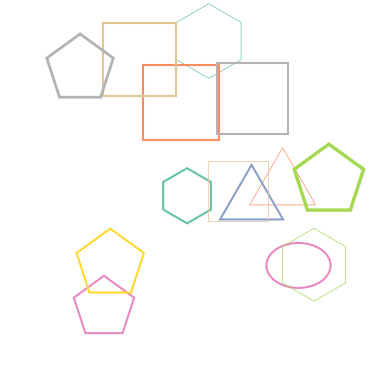[{"shape": "hexagon", "thickness": 0.5, "radius": 0.48, "center": [0.542, 0.893]}, {"shape": "hexagon", "thickness": 1.5, "radius": 0.36, "center": [0.486, 0.491]}, {"shape": "triangle", "thickness": 0.5, "radius": 0.5, "center": [0.734, 0.517]}, {"shape": "square", "thickness": 1.5, "radius": 0.49, "center": [0.471, 0.734]}, {"shape": "triangle", "thickness": 1.5, "radius": 0.47, "center": [0.653, 0.477]}, {"shape": "pentagon", "thickness": 1.5, "radius": 0.41, "center": [0.27, 0.201]}, {"shape": "oval", "thickness": 1.5, "radius": 0.42, "center": [0.775, 0.311]}, {"shape": "hexagon", "thickness": 0.5, "radius": 0.47, "center": [0.816, 0.312]}, {"shape": "pentagon", "thickness": 2.5, "radius": 0.47, "center": [0.854, 0.531]}, {"shape": "pentagon", "thickness": 1.5, "radius": 0.46, "center": [0.286, 0.314]}, {"shape": "square", "thickness": 1.5, "radius": 0.48, "center": [0.363, 0.846]}, {"shape": "square", "thickness": 0.5, "radius": 0.39, "center": [0.618, 0.503]}, {"shape": "square", "thickness": 1.5, "radius": 0.46, "center": [0.656, 0.745]}, {"shape": "pentagon", "thickness": 2, "radius": 0.45, "center": [0.208, 0.821]}]